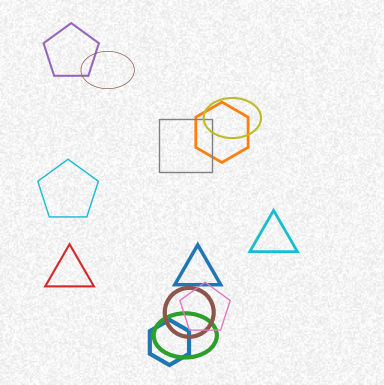[{"shape": "triangle", "thickness": 2.5, "radius": 0.34, "center": [0.514, 0.295]}, {"shape": "hexagon", "thickness": 3, "radius": 0.29, "center": [0.44, 0.111]}, {"shape": "hexagon", "thickness": 2, "radius": 0.39, "center": [0.577, 0.656]}, {"shape": "oval", "thickness": 3, "radius": 0.41, "center": [0.481, 0.129]}, {"shape": "triangle", "thickness": 1.5, "radius": 0.37, "center": [0.181, 0.293]}, {"shape": "pentagon", "thickness": 1.5, "radius": 0.38, "center": [0.185, 0.864]}, {"shape": "oval", "thickness": 0.5, "radius": 0.35, "center": [0.28, 0.818]}, {"shape": "circle", "thickness": 3, "radius": 0.32, "center": [0.491, 0.189]}, {"shape": "pentagon", "thickness": 1, "radius": 0.34, "center": [0.533, 0.198]}, {"shape": "square", "thickness": 1, "radius": 0.34, "center": [0.482, 0.622]}, {"shape": "oval", "thickness": 1.5, "radius": 0.37, "center": [0.603, 0.693]}, {"shape": "triangle", "thickness": 2, "radius": 0.36, "center": [0.711, 0.382]}, {"shape": "pentagon", "thickness": 1, "radius": 0.41, "center": [0.177, 0.504]}]